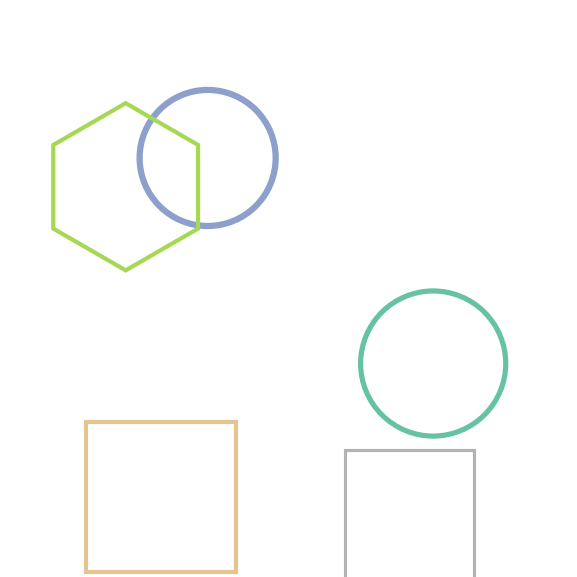[{"shape": "circle", "thickness": 2.5, "radius": 0.63, "center": [0.75, 0.37]}, {"shape": "circle", "thickness": 3, "radius": 0.59, "center": [0.36, 0.726]}, {"shape": "hexagon", "thickness": 2, "radius": 0.72, "center": [0.218, 0.676]}, {"shape": "square", "thickness": 2, "radius": 0.65, "center": [0.279, 0.138]}, {"shape": "square", "thickness": 1.5, "radius": 0.56, "center": [0.709, 0.107]}]